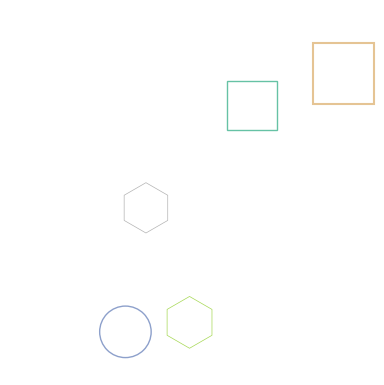[{"shape": "square", "thickness": 1, "radius": 0.32, "center": [0.654, 0.726]}, {"shape": "circle", "thickness": 1, "radius": 0.33, "center": [0.326, 0.138]}, {"shape": "hexagon", "thickness": 0.5, "radius": 0.34, "center": [0.492, 0.163]}, {"shape": "square", "thickness": 1.5, "radius": 0.4, "center": [0.893, 0.808]}, {"shape": "hexagon", "thickness": 0.5, "radius": 0.33, "center": [0.379, 0.46]}]